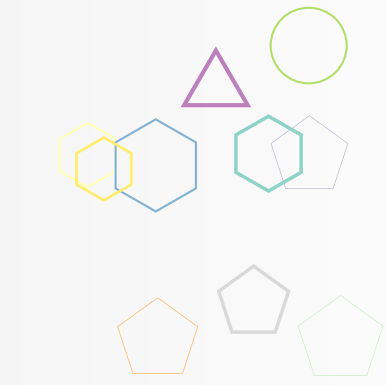[{"shape": "hexagon", "thickness": 2.5, "radius": 0.49, "center": [0.693, 0.601]}, {"shape": "hexagon", "thickness": 1.5, "radius": 0.42, "center": [0.226, 0.597]}, {"shape": "pentagon", "thickness": 0.5, "radius": 0.52, "center": [0.799, 0.595]}, {"shape": "hexagon", "thickness": 1.5, "radius": 0.6, "center": [0.402, 0.57]}, {"shape": "pentagon", "thickness": 0.5, "radius": 0.54, "center": [0.407, 0.118]}, {"shape": "circle", "thickness": 1.5, "radius": 0.49, "center": [0.797, 0.882]}, {"shape": "pentagon", "thickness": 2.5, "radius": 0.47, "center": [0.655, 0.214]}, {"shape": "triangle", "thickness": 3, "radius": 0.47, "center": [0.557, 0.774]}, {"shape": "pentagon", "thickness": 0.5, "radius": 0.58, "center": [0.879, 0.117]}, {"shape": "hexagon", "thickness": 2, "radius": 0.41, "center": [0.268, 0.561]}]